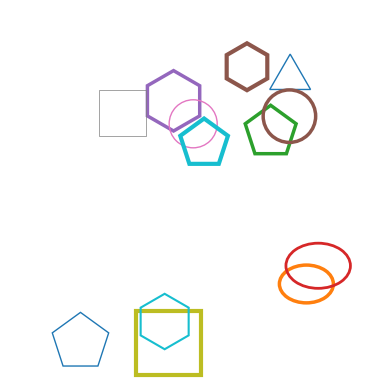[{"shape": "triangle", "thickness": 1, "radius": 0.31, "center": [0.754, 0.798]}, {"shape": "pentagon", "thickness": 1, "radius": 0.39, "center": [0.209, 0.112]}, {"shape": "oval", "thickness": 2.5, "radius": 0.35, "center": [0.796, 0.262]}, {"shape": "pentagon", "thickness": 2.5, "radius": 0.35, "center": [0.703, 0.657]}, {"shape": "oval", "thickness": 2, "radius": 0.42, "center": [0.826, 0.31]}, {"shape": "hexagon", "thickness": 2.5, "radius": 0.39, "center": [0.451, 0.738]}, {"shape": "hexagon", "thickness": 3, "radius": 0.3, "center": [0.642, 0.827]}, {"shape": "circle", "thickness": 2.5, "radius": 0.34, "center": [0.752, 0.698]}, {"shape": "circle", "thickness": 1, "radius": 0.31, "center": [0.502, 0.678]}, {"shape": "square", "thickness": 0.5, "radius": 0.3, "center": [0.318, 0.706]}, {"shape": "square", "thickness": 3, "radius": 0.42, "center": [0.437, 0.109]}, {"shape": "hexagon", "thickness": 1.5, "radius": 0.36, "center": [0.428, 0.165]}, {"shape": "pentagon", "thickness": 3, "radius": 0.33, "center": [0.53, 0.627]}]